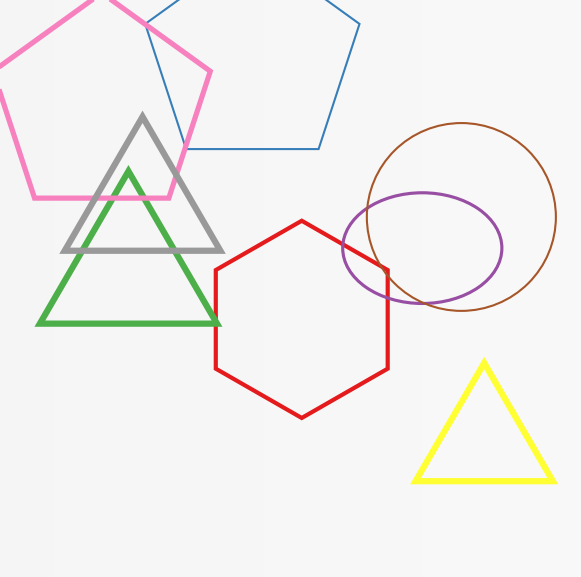[{"shape": "hexagon", "thickness": 2, "radius": 0.85, "center": [0.519, 0.446]}, {"shape": "pentagon", "thickness": 1, "radius": 0.97, "center": [0.434, 0.898]}, {"shape": "triangle", "thickness": 3, "radius": 0.88, "center": [0.221, 0.527]}, {"shape": "oval", "thickness": 1.5, "radius": 0.68, "center": [0.727, 0.569]}, {"shape": "triangle", "thickness": 3, "radius": 0.68, "center": [0.833, 0.234]}, {"shape": "circle", "thickness": 1, "radius": 0.81, "center": [0.794, 0.623]}, {"shape": "pentagon", "thickness": 2.5, "radius": 0.98, "center": [0.175, 0.815]}, {"shape": "triangle", "thickness": 3, "radius": 0.77, "center": [0.245, 0.642]}]